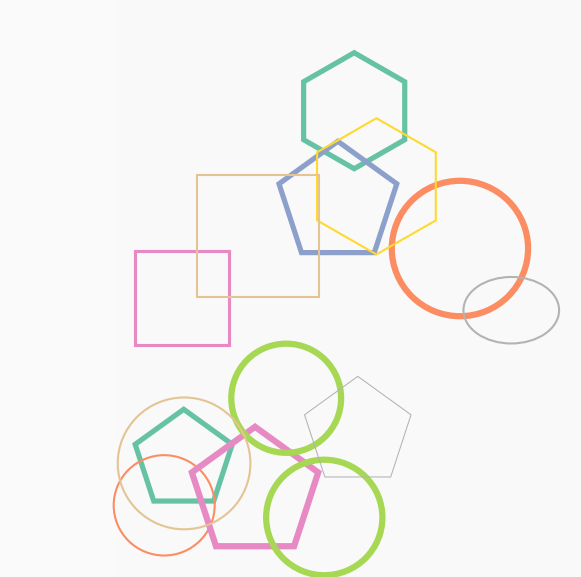[{"shape": "pentagon", "thickness": 2.5, "radius": 0.44, "center": [0.316, 0.203]}, {"shape": "hexagon", "thickness": 2.5, "radius": 0.5, "center": [0.609, 0.807]}, {"shape": "circle", "thickness": 1, "radius": 0.43, "center": [0.282, 0.124]}, {"shape": "circle", "thickness": 3, "radius": 0.59, "center": [0.791, 0.569]}, {"shape": "pentagon", "thickness": 2.5, "radius": 0.53, "center": [0.581, 0.648]}, {"shape": "square", "thickness": 1.5, "radius": 0.4, "center": [0.313, 0.483]}, {"shape": "pentagon", "thickness": 3, "radius": 0.57, "center": [0.439, 0.146]}, {"shape": "circle", "thickness": 3, "radius": 0.5, "center": [0.558, 0.103]}, {"shape": "circle", "thickness": 3, "radius": 0.47, "center": [0.492, 0.31]}, {"shape": "hexagon", "thickness": 1, "radius": 0.59, "center": [0.648, 0.676]}, {"shape": "square", "thickness": 1, "radius": 0.52, "center": [0.444, 0.591]}, {"shape": "circle", "thickness": 1, "radius": 0.57, "center": [0.317, 0.197]}, {"shape": "pentagon", "thickness": 0.5, "radius": 0.48, "center": [0.616, 0.251]}, {"shape": "oval", "thickness": 1, "radius": 0.41, "center": [0.88, 0.462]}]